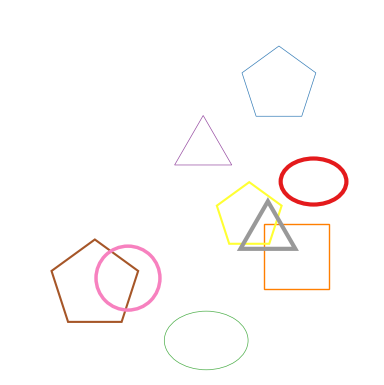[{"shape": "oval", "thickness": 3, "radius": 0.43, "center": [0.814, 0.529]}, {"shape": "pentagon", "thickness": 0.5, "radius": 0.5, "center": [0.724, 0.78]}, {"shape": "oval", "thickness": 0.5, "radius": 0.54, "center": [0.536, 0.116]}, {"shape": "triangle", "thickness": 0.5, "radius": 0.43, "center": [0.528, 0.614]}, {"shape": "square", "thickness": 1, "radius": 0.42, "center": [0.769, 0.333]}, {"shape": "pentagon", "thickness": 1.5, "radius": 0.44, "center": [0.647, 0.438]}, {"shape": "pentagon", "thickness": 1.5, "radius": 0.59, "center": [0.246, 0.26]}, {"shape": "circle", "thickness": 2.5, "radius": 0.42, "center": [0.332, 0.278]}, {"shape": "triangle", "thickness": 3, "radius": 0.41, "center": [0.696, 0.395]}]